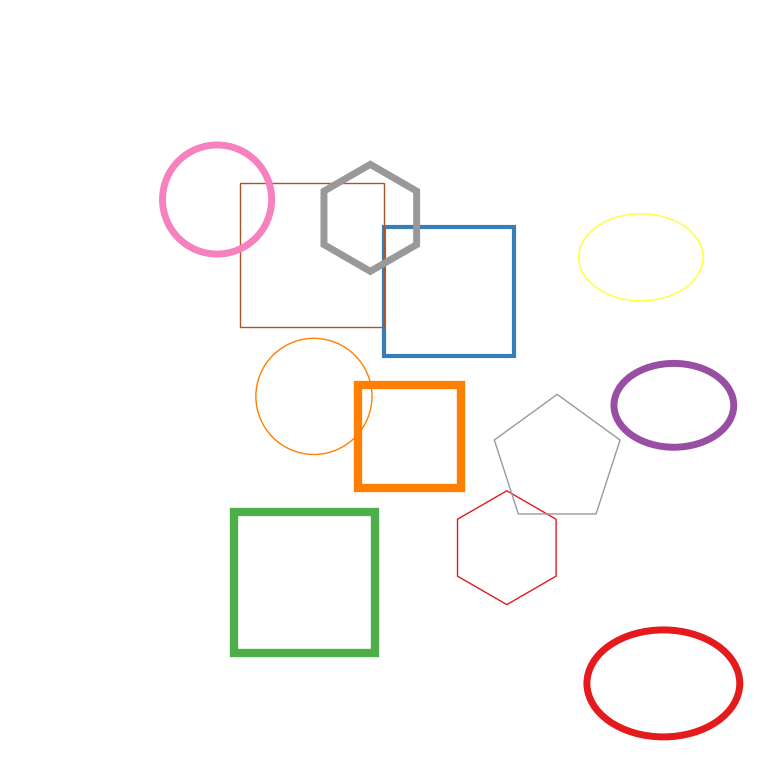[{"shape": "oval", "thickness": 2.5, "radius": 0.5, "center": [0.861, 0.112]}, {"shape": "hexagon", "thickness": 0.5, "radius": 0.37, "center": [0.658, 0.289]}, {"shape": "square", "thickness": 1.5, "radius": 0.42, "center": [0.583, 0.622]}, {"shape": "square", "thickness": 3, "radius": 0.46, "center": [0.396, 0.243]}, {"shape": "oval", "thickness": 2.5, "radius": 0.39, "center": [0.875, 0.474]}, {"shape": "circle", "thickness": 0.5, "radius": 0.38, "center": [0.408, 0.485]}, {"shape": "square", "thickness": 3, "radius": 0.33, "center": [0.532, 0.434]}, {"shape": "oval", "thickness": 0.5, "radius": 0.4, "center": [0.832, 0.666]}, {"shape": "square", "thickness": 0.5, "radius": 0.47, "center": [0.405, 0.668]}, {"shape": "circle", "thickness": 2.5, "radius": 0.35, "center": [0.282, 0.741]}, {"shape": "hexagon", "thickness": 2.5, "radius": 0.35, "center": [0.481, 0.717]}, {"shape": "pentagon", "thickness": 0.5, "radius": 0.43, "center": [0.724, 0.402]}]